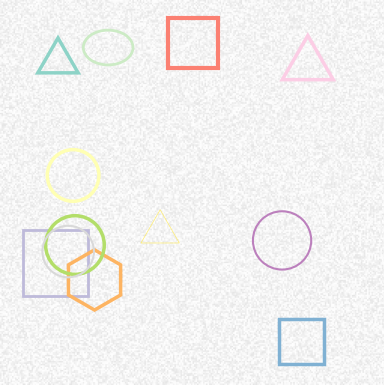[{"shape": "triangle", "thickness": 2.5, "radius": 0.3, "center": [0.151, 0.841]}, {"shape": "circle", "thickness": 2.5, "radius": 0.34, "center": [0.19, 0.544]}, {"shape": "square", "thickness": 2, "radius": 0.42, "center": [0.144, 0.317]}, {"shape": "square", "thickness": 3, "radius": 0.33, "center": [0.501, 0.889]}, {"shape": "square", "thickness": 2.5, "radius": 0.29, "center": [0.784, 0.112]}, {"shape": "hexagon", "thickness": 2.5, "radius": 0.39, "center": [0.246, 0.273]}, {"shape": "circle", "thickness": 2.5, "radius": 0.38, "center": [0.195, 0.364]}, {"shape": "triangle", "thickness": 2.5, "radius": 0.38, "center": [0.799, 0.831]}, {"shape": "circle", "thickness": 1.5, "radius": 0.33, "center": [0.177, 0.347]}, {"shape": "circle", "thickness": 1.5, "radius": 0.38, "center": [0.733, 0.376]}, {"shape": "oval", "thickness": 2, "radius": 0.32, "center": [0.281, 0.877]}, {"shape": "triangle", "thickness": 0.5, "radius": 0.29, "center": [0.416, 0.398]}]